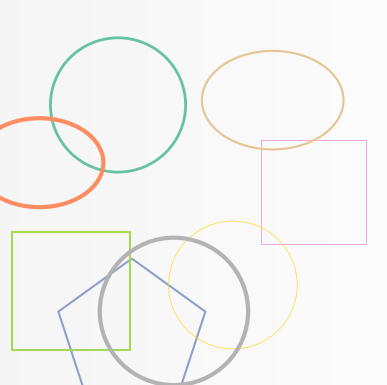[{"shape": "circle", "thickness": 2, "radius": 0.87, "center": [0.305, 0.727]}, {"shape": "oval", "thickness": 3, "radius": 0.83, "center": [0.102, 0.577]}, {"shape": "pentagon", "thickness": 1.5, "radius": 1.0, "center": [0.34, 0.129]}, {"shape": "square", "thickness": 0.5, "radius": 0.68, "center": [0.809, 0.501]}, {"shape": "square", "thickness": 1.5, "radius": 0.76, "center": [0.183, 0.244]}, {"shape": "circle", "thickness": 0.5, "radius": 0.83, "center": [0.601, 0.26]}, {"shape": "oval", "thickness": 1.5, "radius": 0.91, "center": [0.704, 0.74]}, {"shape": "circle", "thickness": 3, "radius": 0.96, "center": [0.449, 0.191]}]